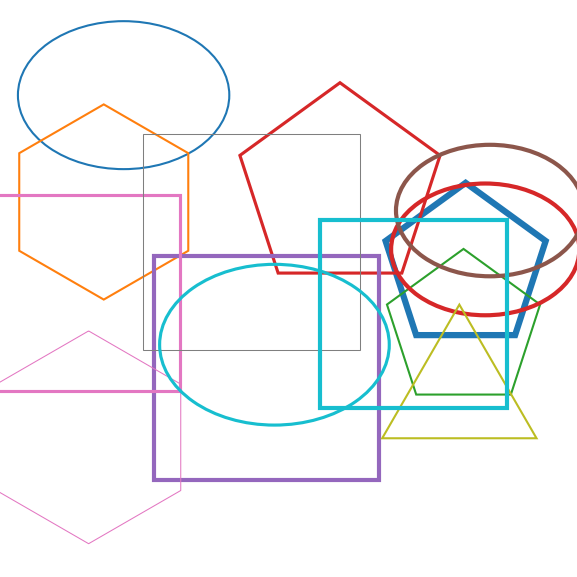[{"shape": "pentagon", "thickness": 3, "radius": 0.73, "center": [0.806, 0.537]}, {"shape": "oval", "thickness": 1, "radius": 0.92, "center": [0.214, 0.834]}, {"shape": "hexagon", "thickness": 1, "radius": 0.84, "center": [0.18, 0.649]}, {"shape": "pentagon", "thickness": 1, "radius": 0.7, "center": [0.803, 0.429]}, {"shape": "pentagon", "thickness": 1.5, "radius": 0.91, "center": [0.589, 0.674]}, {"shape": "oval", "thickness": 2, "radius": 0.81, "center": [0.84, 0.567]}, {"shape": "square", "thickness": 2, "radius": 0.97, "center": [0.462, 0.362]}, {"shape": "oval", "thickness": 2, "radius": 0.81, "center": [0.848, 0.635]}, {"shape": "hexagon", "thickness": 0.5, "radius": 0.92, "center": [0.153, 0.242]}, {"shape": "square", "thickness": 1.5, "radius": 0.85, "center": [0.143, 0.491]}, {"shape": "square", "thickness": 0.5, "radius": 0.94, "center": [0.436, 0.58]}, {"shape": "triangle", "thickness": 1, "radius": 0.77, "center": [0.795, 0.317]}, {"shape": "square", "thickness": 2, "radius": 0.81, "center": [0.716, 0.455]}, {"shape": "oval", "thickness": 1.5, "radius": 0.99, "center": [0.475, 0.402]}]